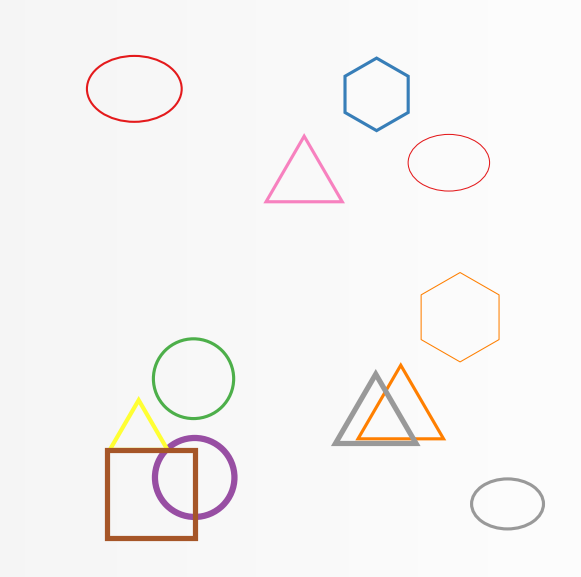[{"shape": "oval", "thickness": 0.5, "radius": 0.35, "center": [0.772, 0.717]}, {"shape": "oval", "thickness": 1, "radius": 0.41, "center": [0.231, 0.845]}, {"shape": "hexagon", "thickness": 1.5, "radius": 0.31, "center": [0.648, 0.836]}, {"shape": "circle", "thickness": 1.5, "radius": 0.35, "center": [0.333, 0.343]}, {"shape": "circle", "thickness": 3, "radius": 0.34, "center": [0.335, 0.172]}, {"shape": "hexagon", "thickness": 0.5, "radius": 0.39, "center": [0.792, 0.45]}, {"shape": "triangle", "thickness": 1.5, "radius": 0.42, "center": [0.69, 0.282]}, {"shape": "triangle", "thickness": 2, "radius": 0.29, "center": [0.239, 0.249]}, {"shape": "square", "thickness": 2.5, "radius": 0.38, "center": [0.26, 0.144]}, {"shape": "triangle", "thickness": 1.5, "radius": 0.38, "center": [0.523, 0.688]}, {"shape": "oval", "thickness": 1.5, "radius": 0.31, "center": [0.873, 0.127]}, {"shape": "triangle", "thickness": 2.5, "radius": 0.4, "center": [0.646, 0.271]}]